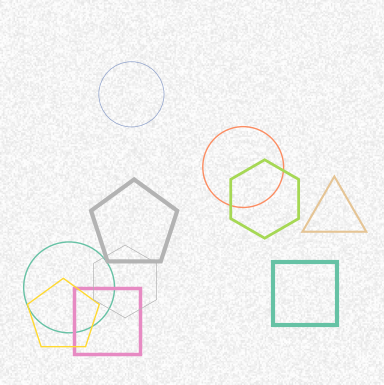[{"shape": "square", "thickness": 3, "radius": 0.41, "center": [0.792, 0.238]}, {"shape": "circle", "thickness": 1, "radius": 0.59, "center": [0.179, 0.254]}, {"shape": "circle", "thickness": 1, "radius": 0.52, "center": [0.632, 0.566]}, {"shape": "circle", "thickness": 0.5, "radius": 0.42, "center": [0.341, 0.755]}, {"shape": "square", "thickness": 2.5, "radius": 0.43, "center": [0.278, 0.167]}, {"shape": "hexagon", "thickness": 2, "radius": 0.51, "center": [0.687, 0.483]}, {"shape": "pentagon", "thickness": 1, "radius": 0.49, "center": [0.165, 0.179]}, {"shape": "triangle", "thickness": 1.5, "radius": 0.48, "center": [0.869, 0.446]}, {"shape": "pentagon", "thickness": 3, "radius": 0.59, "center": [0.348, 0.416]}, {"shape": "hexagon", "thickness": 0.5, "radius": 0.47, "center": [0.325, 0.269]}]